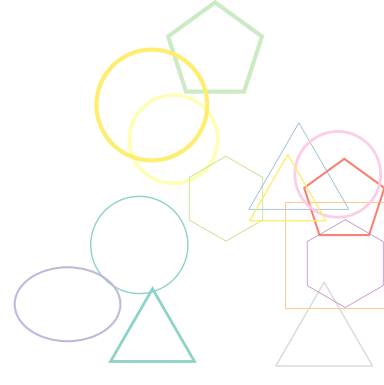[{"shape": "circle", "thickness": 1, "radius": 0.63, "center": [0.362, 0.364]}, {"shape": "triangle", "thickness": 2, "radius": 0.63, "center": [0.396, 0.124]}, {"shape": "circle", "thickness": 2.5, "radius": 0.57, "center": [0.451, 0.638]}, {"shape": "oval", "thickness": 1.5, "radius": 0.69, "center": [0.175, 0.21]}, {"shape": "pentagon", "thickness": 1.5, "radius": 0.55, "center": [0.894, 0.478]}, {"shape": "triangle", "thickness": 0.5, "radius": 0.75, "center": [0.776, 0.531]}, {"shape": "square", "thickness": 0.5, "radius": 0.69, "center": [0.879, 0.337]}, {"shape": "hexagon", "thickness": 0.5, "radius": 0.55, "center": [0.587, 0.484]}, {"shape": "circle", "thickness": 2, "radius": 0.56, "center": [0.877, 0.547]}, {"shape": "triangle", "thickness": 1, "radius": 0.73, "center": [0.842, 0.122]}, {"shape": "hexagon", "thickness": 0.5, "radius": 0.57, "center": [0.897, 0.315]}, {"shape": "pentagon", "thickness": 3, "radius": 0.64, "center": [0.559, 0.866]}, {"shape": "circle", "thickness": 3, "radius": 0.72, "center": [0.394, 0.727]}, {"shape": "triangle", "thickness": 1, "radius": 0.57, "center": [0.748, 0.484]}]